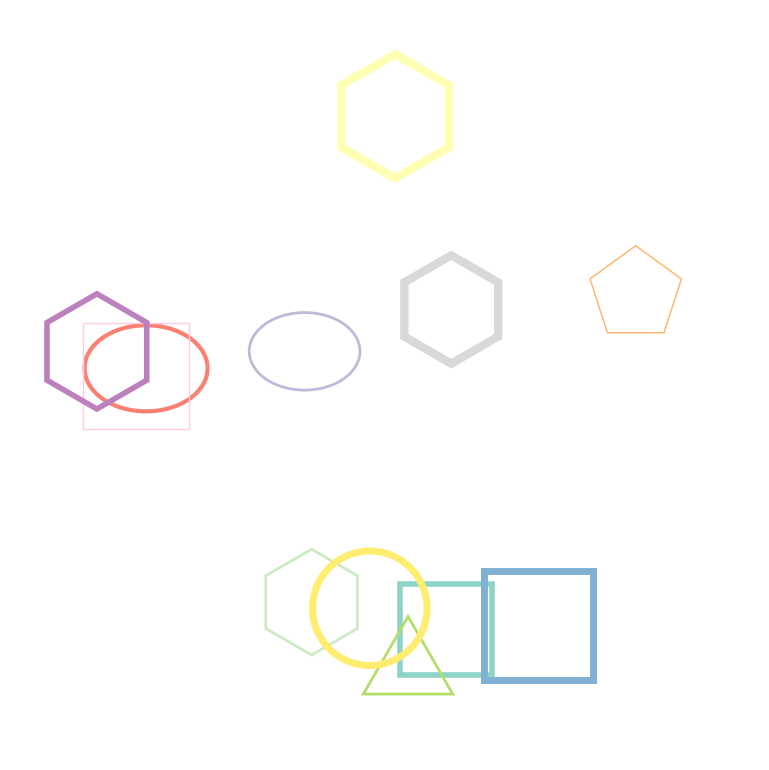[{"shape": "square", "thickness": 2, "radius": 0.3, "center": [0.579, 0.183]}, {"shape": "hexagon", "thickness": 3, "radius": 0.4, "center": [0.513, 0.849]}, {"shape": "oval", "thickness": 1, "radius": 0.36, "center": [0.396, 0.544]}, {"shape": "oval", "thickness": 1.5, "radius": 0.4, "center": [0.19, 0.522]}, {"shape": "square", "thickness": 2.5, "radius": 0.35, "center": [0.699, 0.188]}, {"shape": "pentagon", "thickness": 0.5, "radius": 0.31, "center": [0.826, 0.618]}, {"shape": "triangle", "thickness": 1, "radius": 0.34, "center": [0.53, 0.132]}, {"shape": "square", "thickness": 0.5, "radius": 0.35, "center": [0.177, 0.512]}, {"shape": "hexagon", "thickness": 3, "radius": 0.35, "center": [0.586, 0.598]}, {"shape": "hexagon", "thickness": 2, "radius": 0.37, "center": [0.126, 0.544]}, {"shape": "hexagon", "thickness": 1, "radius": 0.34, "center": [0.405, 0.218]}, {"shape": "circle", "thickness": 2.5, "radius": 0.37, "center": [0.48, 0.21]}]